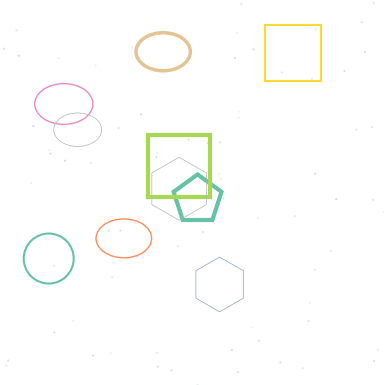[{"shape": "pentagon", "thickness": 3, "radius": 0.33, "center": [0.513, 0.481]}, {"shape": "circle", "thickness": 1.5, "radius": 0.32, "center": [0.127, 0.328]}, {"shape": "oval", "thickness": 1, "radius": 0.36, "center": [0.322, 0.381]}, {"shape": "hexagon", "thickness": 0.5, "radius": 0.36, "center": [0.57, 0.261]}, {"shape": "oval", "thickness": 1, "radius": 0.38, "center": [0.166, 0.73]}, {"shape": "square", "thickness": 3, "radius": 0.4, "center": [0.465, 0.569]}, {"shape": "square", "thickness": 1.5, "radius": 0.37, "center": [0.761, 0.863]}, {"shape": "oval", "thickness": 2.5, "radius": 0.35, "center": [0.424, 0.866]}, {"shape": "oval", "thickness": 0.5, "radius": 0.31, "center": [0.202, 0.663]}, {"shape": "hexagon", "thickness": 0.5, "radius": 0.41, "center": [0.465, 0.51]}]